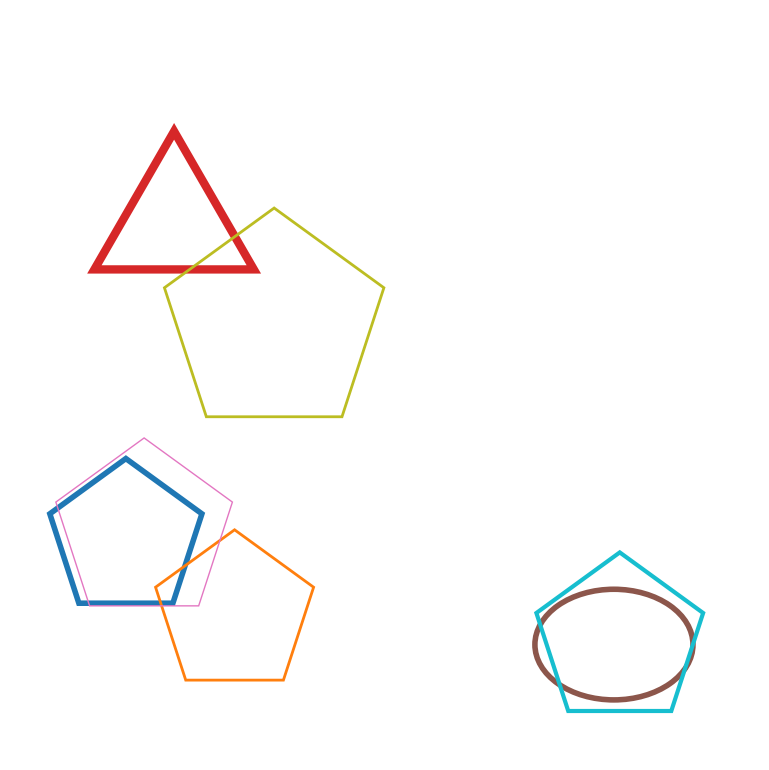[{"shape": "pentagon", "thickness": 2, "radius": 0.52, "center": [0.163, 0.301]}, {"shape": "pentagon", "thickness": 1, "radius": 0.54, "center": [0.305, 0.204]}, {"shape": "triangle", "thickness": 3, "radius": 0.6, "center": [0.226, 0.71]}, {"shape": "oval", "thickness": 2, "radius": 0.51, "center": [0.797, 0.163]}, {"shape": "pentagon", "thickness": 0.5, "radius": 0.6, "center": [0.187, 0.311]}, {"shape": "pentagon", "thickness": 1, "radius": 0.75, "center": [0.356, 0.58]}, {"shape": "pentagon", "thickness": 1.5, "radius": 0.57, "center": [0.805, 0.169]}]